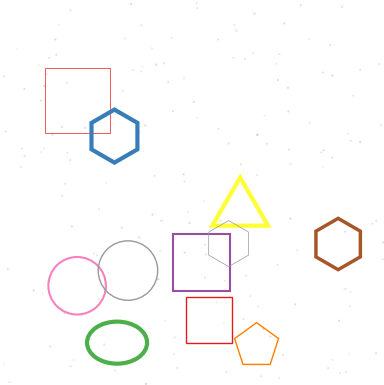[{"shape": "square", "thickness": 0.5, "radius": 0.42, "center": [0.202, 0.739]}, {"shape": "square", "thickness": 1, "radius": 0.3, "center": [0.543, 0.168]}, {"shape": "hexagon", "thickness": 3, "radius": 0.34, "center": [0.297, 0.646]}, {"shape": "oval", "thickness": 3, "radius": 0.39, "center": [0.304, 0.11]}, {"shape": "square", "thickness": 1.5, "radius": 0.37, "center": [0.523, 0.319]}, {"shape": "pentagon", "thickness": 1, "radius": 0.3, "center": [0.666, 0.102]}, {"shape": "triangle", "thickness": 3, "radius": 0.42, "center": [0.624, 0.456]}, {"shape": "hexagon", "thickness": 2.5, "radius": 0.33, "center": [0.878, 0.366]}, {"shape": "circle", "thickness": 1.5, "radius": 0.37, "center": [0.2, 0.258]}, {"shape": "hexagon", "thickness": 0.5, "radius": 0.3, "center": [0.594, 0.367]}, {"shape": "circle", "thickness": 1, "radius": 0.39, "center": [0.332, 0.297]}]